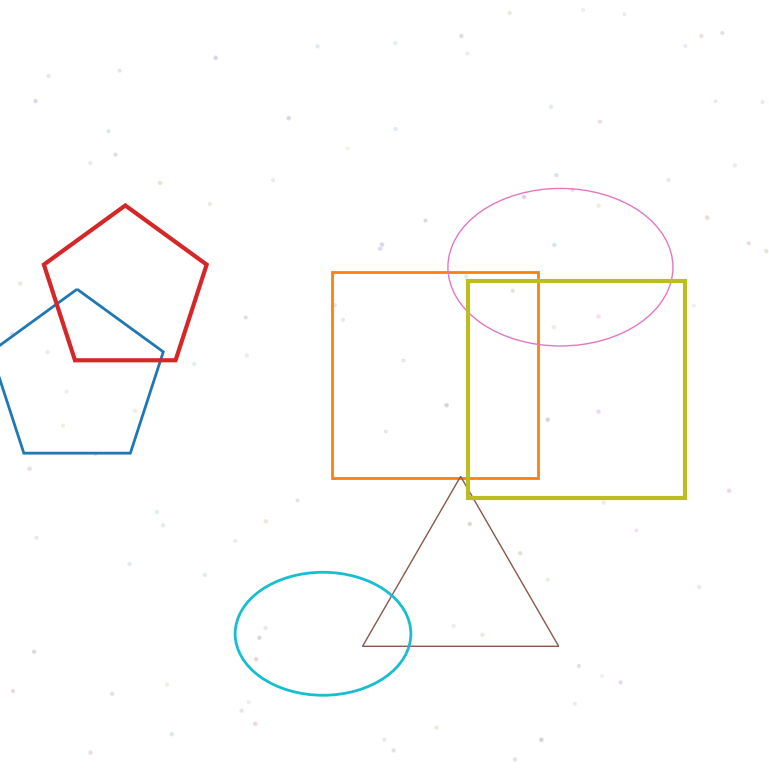[{"shape": "pentagon", "thickness": 1, "radius": 0.59, "center": [0.1, 0.507]}, {"shape": "square", "thickness": 1, "radius": 0.67, "center": [0.565, 0.513]}, {"shape": "pentagon", "thickness": 1.5, "radius": 0.56, "center": [0.163, 0.622]}, {"shape": "triangle", "thickness": 0.5, "radius": 0.74, "center": [0.598, 0.234]}, {"shape": "oval", "thickness": 0.5, "radius": 0.73, "center": [0.728, 0.653]}, {"shape": "square", "thickness": 1.5, "radius": 0.7, "center": [0.748, 0.494]}, {"shape": "oval", "thickness": 1, "radius": 0.57, "center": [0.419, 0.177]}]